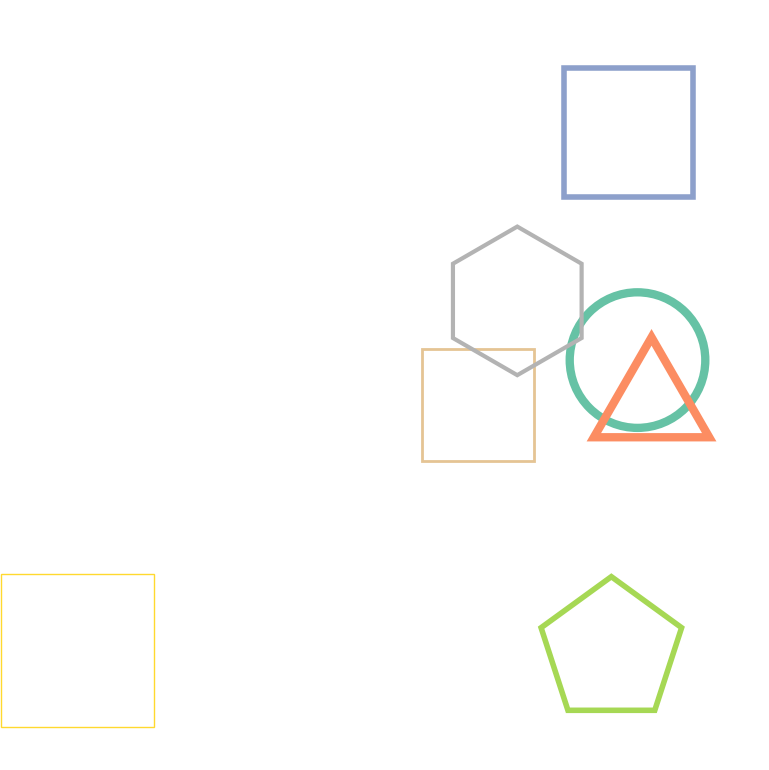[{"shape": "circle", "thickness": 3, "radius": 0.44, "center": [0.828, 0.532]}, {"shape": "triangle", "thickness": 3, "radius": 0.43, "center": [0.846, 0.475]}, {"shape": "square", "thickness": 2, "radius": 0.42, "center": [0.816, 0.828]}, {"shape": "pentagon", "thickness": 2, "radius": 0.48, "center": [0.794, 0.155]}, {"shape": "square", "thickness": 0.5, "radius": 0.5, "center": [0.101, 0.155]}, {"shape": "square", "thickness": 1, "radius": 0.36, "center": [0.621, 0.474]}, {"shape": "hexagon", "thickness": 1.5, "radius": 0.48, "center": [0.672, 0.609]}]